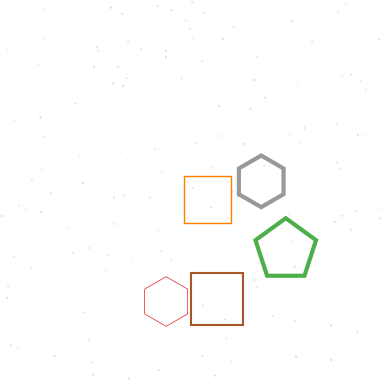[{"shape": "hexagon", "thickness": 0.5, "radius": 0.32, "center": [0.432, 0.217]}, {"shape": "pentagon", "thickness": 3, "radius": 0.41, "center": [0.742, 0.351]}, {"shape": "square", "thickness": 1, "radius": 0.3, "center": [0.539, 0.483]}, {"shape": "square", "thickness": 1.5, "radius": 0.34, "center": [0.564, 0.224]}, {"shape": "hexagon", "thickness": 3, "radius": 0.33, "center": [0.678, 0.529]}]